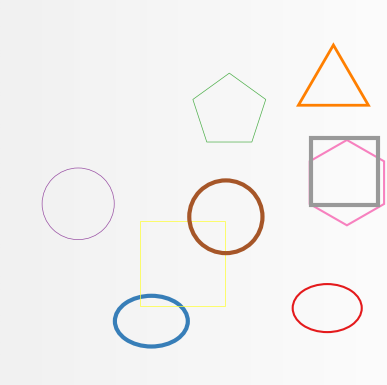[{"shape": "oval", "thickness": 1.5, "radius": 0.45, "center": [0.844, 0.2]}, {"shape": "oval", "thickness": 3, "radius": 0.47, "center": [0.391, 0.166]}, {"shape": "pentagon", "thickness": 0.5, "radius": 0.49, "center": [0.592, 0.711]}, {"shape": "circle", "thickness": 0.5, "radius": 0.47, "center": [0.202, 0.471]}, {"shape": "triangle", "thickness": 2, "radius": 0.52, "center": [0.86, 0.779]}, {"shape": "square", "thickness": 0.5, "radius": 0.55, "center": [0.471, 0.317]}, {"shape": "circle", "thickness": 3, "radius": 0.47, "center": [0.583, 0.437]}, {"shape": "hexagon", "thickness": 1.5, "radius": 0.55, "center": [0.895, 0.526]}, {"shape": "square", "thickness": 3, "radius": 0.44, "center": [0.889, 0.554]}]